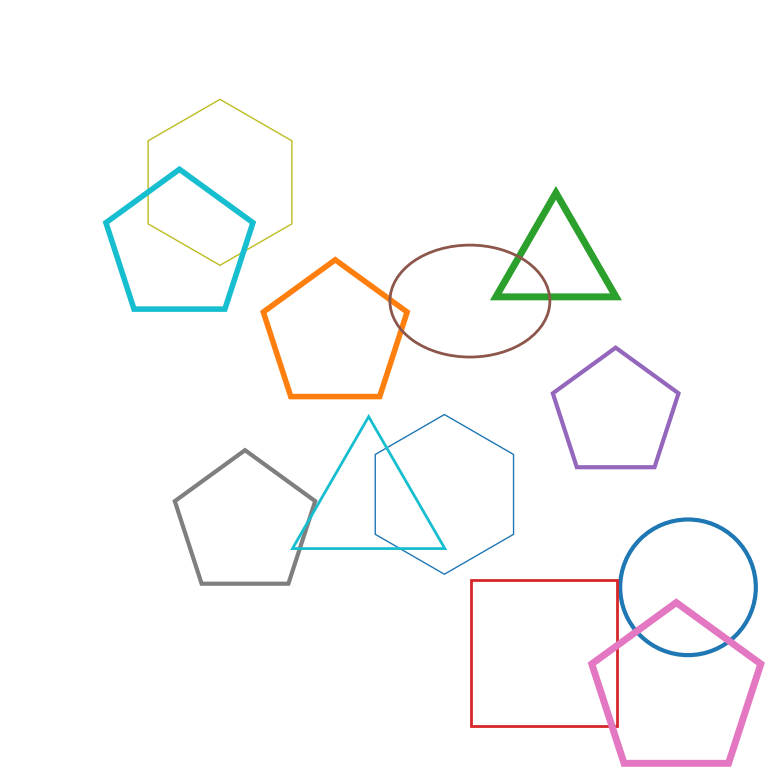[{"shape": "circle", "thickness": 1.5, "radius": 0.44, "center": [0.894, 0.237]}, {"shape": "hexagon", "thickness": 0.5, "radius": 0.52, "center": [0.577, 0.358]}, {"shape": "pentagon", "thickness": 2, "radius": 0.49, "center": [0.435, 0.564]}, {"shape": "triangle", "thickness": 2.5, "radius": 0.45, "center": [0.722, 0.659]}, {"shape": "square", "thickness": 1, "radius": 0.47, "center": [0.706, 0.152]}, {"shape": "pentagon", "thickness": 1.5, "radius": 0.43, "center": [0.8, 0.463]}, {"shape": "oval", "thickness": 1, "radius": 0.52, "center": [0.61, 0.609]}, {"shape": "pentagon", "thickness": 2.5, "radius": 0.58, "center": [0.878, 0.102]}, {"shape": "pentagon", "thickness": 1.5, "radius": 0.48, "center": [0.318, 0.319]}, {"shape": "hexagon", "thickness": 0.5, "radius": 0.54, "center": [0.286, 0.763]}, {"shape": "triangle", "thickness": 1, "radius": 0.57, "center": [0.479, 0.345]}, {"shape": "pentagon", "thickness": 2, "radius": 0.5, "center": [0.233, 0.68]}]